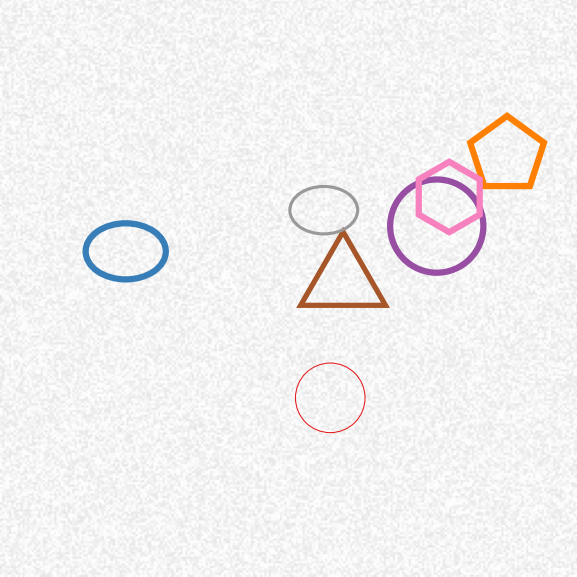[{"shape": "circle", "thickness": 0.5, "radius": 0.3, "center": [0.572, 0.31]}, {"shape": "oval", "thickness": 3, "radius": 0.35, "center": [0.218, 0.564]}, {"shape": "circle", "thickness": 3, "radius": 0.4, "center": [0.756, 0.608]}, {"shape": "pentagon", "thickness": 3, "radius": 0.34, "center": [0.878, 0.731]}, {"shape": "triangle", "thickness": 2.5, "radius": 0.42, "center": [0.594, 0.513]}, {"shape": "hexagon", "thickness": 3, "radius": 0.3, "center": [0.778, 0.658]}, {"shape": "oval", "thickness": 1.5, "radius": 0.29, "center": [0.561, 0.635]}]